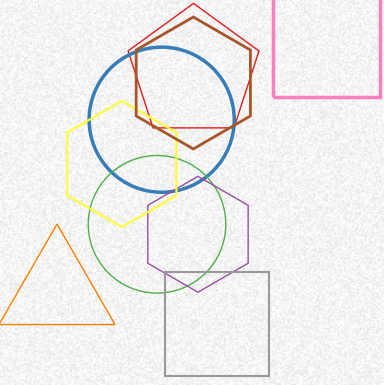[{"shape": "pentagon", "thickness": 1, "radius": 0.89, "center": [0.503, 0.812]}, {"shape": "circle", "thickness": 2.5, "radius": 0.94, "center": [0.42, 0.689]}, {"shape": "circle", "thickness": 1, "radius": 0.89, "center": [0.408, 0.417]}, {"shape": "hexagon", "thickness": 1, "radius": 0.75, "center": [0.514, 0.392]}, {"shape": "triangle", "thickness": 1, "radius": 0.87, "center": [0.148, 0.244]}, {"shape": "hexagon", "thickness": 1.5, "radius": 0.82, "center": [0.316, 0.574]}, {"shape": "hexagon", "thickness": 2, "radius": 0.86, "center": [0.502, 0.784]}, {"shape": "square", "thickness": 2.5, "radius": 0.7, "center": [0.848, 0.889]}, {"shape": "square", "thickness": 1.5, "radius": 0.68, "center": [0.564, 0.158]}]